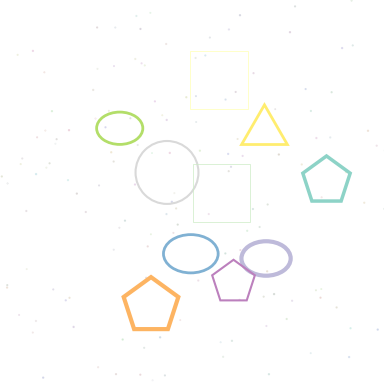[{"shape": "pentagon", "thickness": 2.5, "radius": 0.32, "center": [0.848, 0.53]}, {"shape": "square", "thickness": 0.5, "radius": 0.38, "center": [0.569, 0.791]}, {"shape": "oval", "thickness": 3, "radius": 0.32, "center": [0.691, 0.329]}, {"shape": "oval", "thickness": 2, "radius": 0.36, "center": [0.496, 0.341]}, {"shape": "pentagon", "thickness": 3, "radius": 0.37, "center": [0.392, 0.206]}, {"shape": "oval", "thickness": 2, "radius": 0.3, "center": [0.311, 0.667]}, {"shape": "circle", "thickness": 1.5, "radius": 0.41, "center": [0.434, 0.552]}, {"shape": "pentagon", "thickness": 1.5, "radius": 0.29, "center": [0.607, 0.267]}, {"shape": "square", "thickness": 0.5, "radius": 0.37, "center": [0.575, 0.499]}, {"shape": "triangle", "thickness": 2, "radius": 0.34, "center": [0.687, 0.659]}]